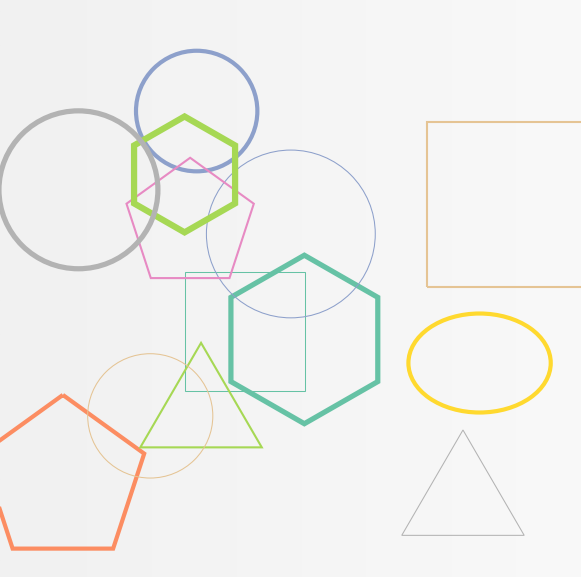[{"shape": "square", "thickness": 0.5, "radius": 0.51, "center": [0.421, 0.425]}, {"shape": "hexagon", "thickness": 2.5, "radius": 0.73, "center": [0.524, 0.411]}, {"shape": "pentagon", "thickness": 2, "radius": 0.74, "center": [0.108, 0.168]}, {"shape": "circle", "thickness": 2, "radius": 0.52, "center": [0.338, 0.807]}, {"shape": "circle", "thickness": 0.5, "radius": 0.73, "center": [0.5, 0.594]}, {"shape": "pentagon", "thickness": 1, "radius": 0.58, "center": [0.327, 0.611]}, {"shape": "triangle", "thickness": 1, "radius": 0.6, "center": [0.346, 0.285]}, {"shape": "hexagon", "thickness": 3, "radius": 0.5, "center": [0.318, 0.697]}, {"shape": "oval", "thickness": 2, "radius": 0.61, "center": [0.825, 0.371]}, {"shape": "circle", "thickness": 0.5, "radius": 0.54, "center": [0.258, 0.279]}, {"shape": "square", "thickness": 1, "radius": 0.71, "center": [0.877, 0.646]}, {"shape": "circle", "thickness": 2.5, "radius": 0.68, "center": [0.135, 0.67]}, {"shape": "triangle", "thickness": 0.5, "radius": 0.61, "center": [0.797, 0.133]}]